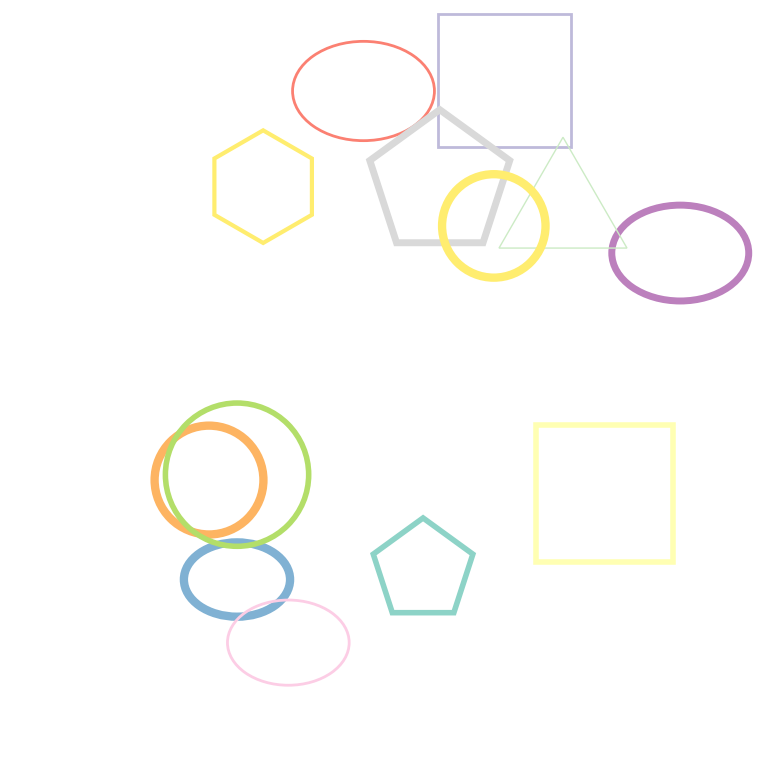[{"shape": "pentagon", "thickness": 2, "radius": 0.34, "center": [0.549, 0.259]}, {"shape": "square", "thickness": 2, "radius": 0.45, "center": [0.785, 0.359]}, {"shape": "square", "thickness": 1, "radius": 0.43, "center": [0.655, 0.896]}, {"shape": "oval", "thickness": 1, "radius": 0.46, "center": [0.472, 0.882]}, {"shape": "oval", "thickness": 3, "radius": 0.34, "center": [0.308, 0.247]}, {"shape": "circle", "thickness": 3, "radius": 0.35, "center": [0.271, 0.377]}, {"shape": "circle", "thickness": 2, "radius": 0.47, "center": [0.308, 0.384]}, {"shape": "oval", "thickness": 1, "radius": 0.4, "center": [0.374, 0.165]}, {"shape": "pentagon", "thickness": 2.5, "radius": 0.48, "center": [0.571, 0.762]}, {"shape": "oval", "thickness": 2.5, "radius": 0.44, "center": [0.883, 0.671]}, {"shape": "triangle", "thickness": 0.5, "radius": 0.48, "center": [0.731, 0.726]}, {"shape": "circle", "thickness": 3, "radius": 0.34, "center": [0.641, 0.707]}, {"shape": "hexagon", "thickness": 1.5, "radius": 0.37, "center": [0.342, 0.758]}]